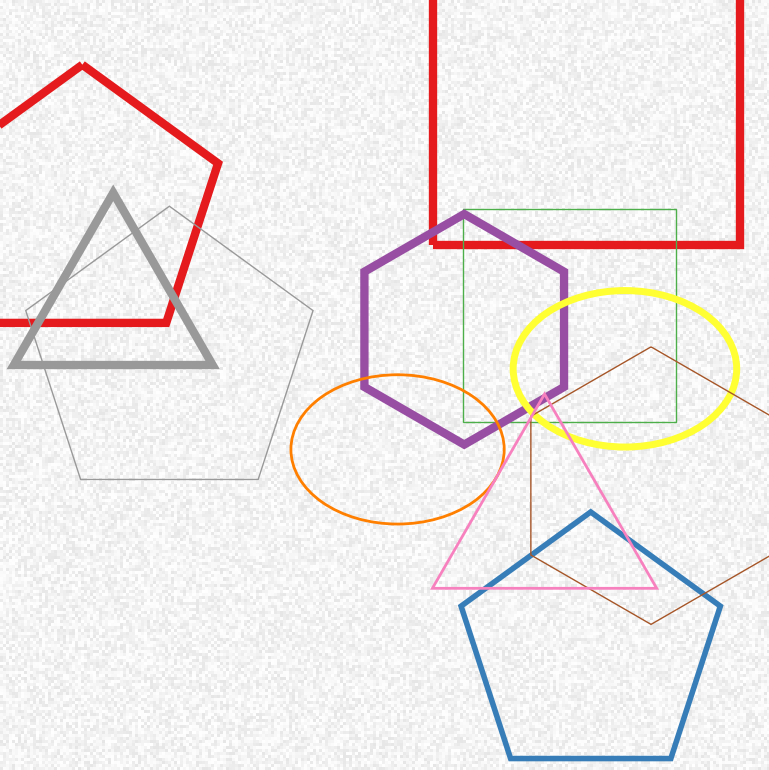[{"shape": "square", "thickness": 3, "radius": 1.0, "center": [0.762, 0.881]}, {"shape": "pentagon", "thickness": 3, "radius": 0.93, "center": [0.107, 0.731]}, {"shape": "pentagon", "thickness": 2, "radius": 0.89, "center": [0.767, 0.158]}, {"shape": "square", "thickness": 0.5, "radius": 0.69, "center": [0.74, 0.59]}, {"shape": "hexagon", "thickness": 3, "radius": 0.75, "center": [0.603, 0.572]}, {"shape": "oval", "thickness": 1, "radius": 0.69, "center": [0.516, 0.416]}, {"shape": "oval", "thickness": 2.5, "radius": 0.73, "center": [0.812, 0.521]}, {"shape": "hexagon", "thickness": 0.5, "radius": 0.9, "center": [0.845, 0.369]}, {"shape": "triangle", "thickness": 1, "radius": 0.84, "center": [0.707, 0.32]}, {"shape": "triangle", "thickness": 3, "radius": 0.75, "center": [0.147, 0.6]}, {"shape": "pentagon", "thickness": 0.5, "radius": 0.98, "center": [0.22, 0.536]}]